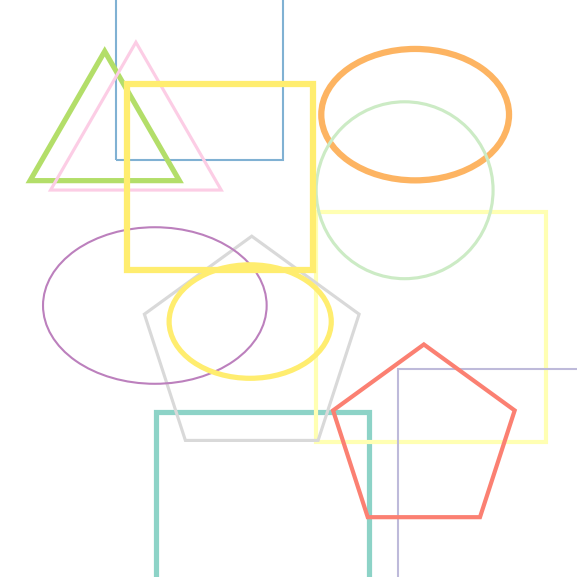[{"shape": "square", "thickness": 2.5, "radius": 0.92, "center": [0.454, 0.101]}, {"shape": "square", "thickness": 2, "radius": 1.0, "center": [0.747, 0.433]}, {"shape": "square", "thickness": 1, "radius": 0.99, "center": [0.888, 0.162]}, {"shape": "pentagon", "thickness": 2, "radius": 0.83, "center": [0.734, 0.237]}, {"shape": "square", "thickness": 1, "radius": 0.72, "center": [0.345, 0.866]}, {"shape": "oval", "thickness": 3, "radius": 0.81, "center": [0.719, 0.801]}, {"shape": "triangle", "thickness": 2.5, "radius": 0.75, "center": [0.181, 0.761]}, {"shape": "triangle", "thickness": 1.5, "radius": 0.85, "center": [0.235, 0.755]}, {"shape": "pentagon", "thickness": 1.5, "radius": 0.98, "center": [0.436, 0.395]}, {"shape": "oval", "thickness": 1, "radius": 0.97, "center": [0.268, 0.47]}, {"shape": "circle", "thickness": 1.5, "radius": 0.77, "center": [0.701, 0.67]}, {"shape": "square", "thickness": 3, "radius": 0.8, "center": [0.381, 0.692]}, {"shape": "oval", "thickness": 2.5, "radius": 0.7, "center": [0.433, 0.442]}]